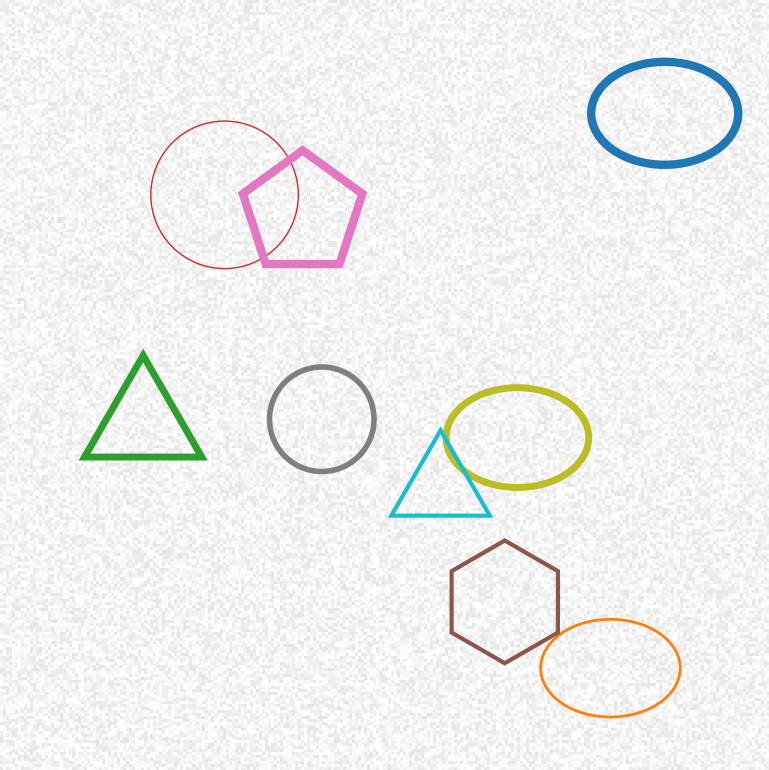[{"shape": "oval", "thickness": 3, "radius": 0.48, "center": [0.863, 0.853]}, {"shape": "oval", "thickness": 1, "radius": 0.45, "center": [0.793, 0.132]}, {"shape": "triangle", "thickness": 2.5, "radius": 0.44, "center": [0.186, 0.45]}, {"shape": "circle", "thickness": 0.5, "radius": 0.48, "center": [0.292, 0.747]}, {"shape": "hexagon", "thickness": 1.5, "radius": 0.4, "center": [0.656, 0.218]}, {"shape": "pentagon", "thickness": 3, "radius": 0.41, "center": [0.393, 0.723]}, {"shape": "circle", "thickness": 2, "radius": 0.34, "center": [0.418, 0.456]}, {"shape": "oval", "thickness": 2.5, "radius": 0.46, "center": [0.672, 0.432]}, {"shape": "triangle", "thickness": 1.5, "radius": 0.37, "center": [0.572, 0.367]}]